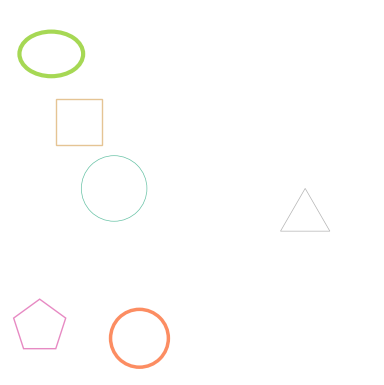[{"shape": "circle", "thickness": 0.5, "radius": 0.43, "center": [0.296, 0.51]}, {"shape": "circle", "thickness": 2.5, "radius": 0.38, "center": [0.362, 0.121]}, {"shape": "pentagon", "thickness": 1, "radius": 0.36, "center": [0.103, 0.152]}, {"shape": "oval", "thickness": 3, "radius": 0.41, "center": [0.133, 0.86]}, {"shape": "square", "thickness": 1, "radius": 0.3, "center": [0.205, 0.682]}, {"shape": "triangle", "thickness": 0.5, "radius": 0.37, "center": [0.793, 0.437]}]